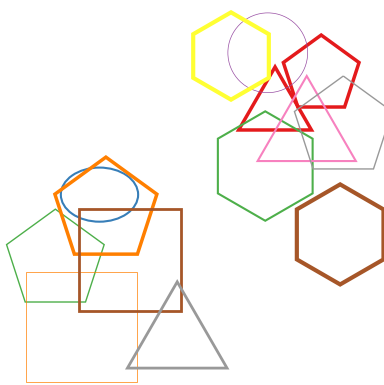[{"shape": "triangle", "thickness": 2.5, "radius": 0.55, "center": [0.714, 0.717]}, {"shape": "pentagon", "thickness": 2.5, "radius": 0.52, "center": [0.834, 0.806]}, {"shape": "oval", "thickness": 1.5, "radius": 0.5, "center": [0.258, 0.494]}, {"shape": "hexagon", "thickness": 1.5, "radius": 0.71, "center": [0.689, 0.569]}, {"shape": "pentagon", "thickness": 1, "radius": 0.67, "center": [0.144, 0.323]}, {"shape": "circle", "thickness": 0.5, "radius": 0.52, "center": [0.695, 0.863]}, {"shape": "pentagon", "thickness": 2.5, "radius": 0.7, "center": [0.275, 0.453]}, {"shape": "square", "thickness": 0.5, "radius": 0.72, "center": [0.212, 0.151]}, {"shape": "hexagon", "thickness": 3, "radius": 0.57, "center": [0.6, 0.855]}, {"shape": "hexagon", "thickness": 3, "radius": 0.65, "center": [0.884, 0.391]}, {"shape": "square", "thickness": 2, "radius": 0.66, "center": [0.337, 0.324]}, {"shape": "triangle", "thickness": 1.5, "radius": 0.74, "center": [0.797, 0.655]}, {"shape": "triangle", "thickness": 2, "radius": 0.75, "center": [0.46, 0.119]}, {"shape": "pentagon", "thickness": 1, "radius": 0.67, "center": [0.892, 0.669]}]